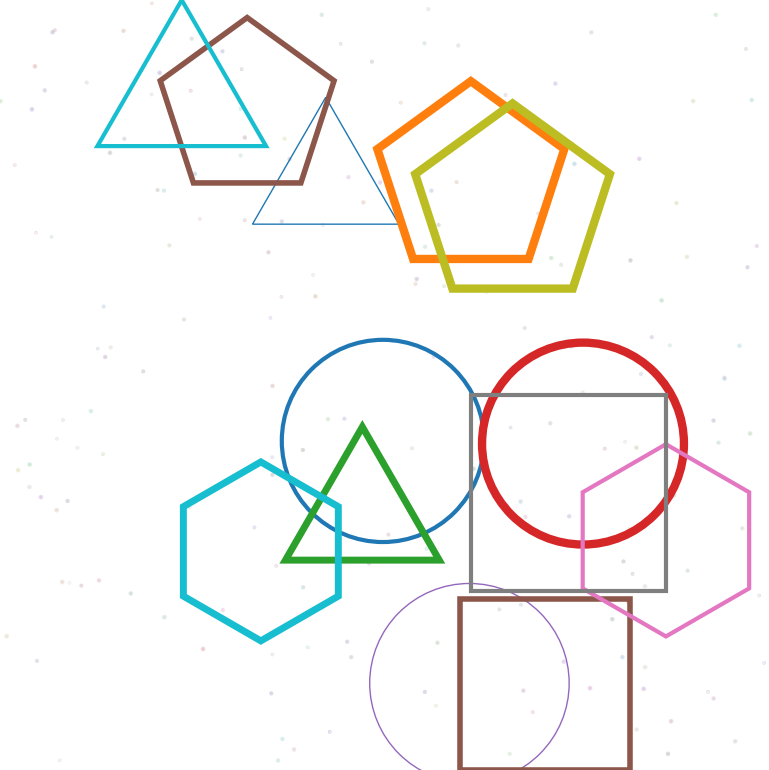[{"shape": "triangle", "thickness": 0.5, "radius": 0.55, "center": [0.423, 0.764]}, {"shape": "circle", "thickness": 1.5, "radius": 0.66, "center": [0.497, 0.427]}, {"shape": "pentagon", "thickness": 3, "radius": 0.64, "center": [0.611, 0.767]}, {"shape": "triangle", "thickness": 2.5, "radius": 0.58, "center": [0.471, 0.33]}, {"shape": "circle", "thickness": 3, "radius": 0.66, "center": [0.757, 0.424]}, {"shape": "circle", "thickness": 0.5, "radius": 0.65, "center": [0.61, 0.113]}, {"shape": "square", "thickness": 2, "radius": 0.55, "center": [0.708, 0.111]}, {"shape": "pentagon", "thickness": 2, "radius": 0.59, "center": [0.321, 0.858]}, {"shape": "hexagon", "thickness": 1.5, "radius": 0.62, "center": [0.865, 0.298]}, {"shape": "square", "thickness": 1.5, "radius": 0.64, "center": [0.738, 0.359]}, {"shape": "pentagon", "thickness": 3, "radius": 0.66, "center": [0.666, 0.733]}, {"shape": "hexagon", "thickness": 2.5, "radius": 0.58, "center": [0.339, 0.284]}, {"shape": "triangle", "thickness": 1.5, "radius": 0.63, "center": [0.236, 0.873]}]